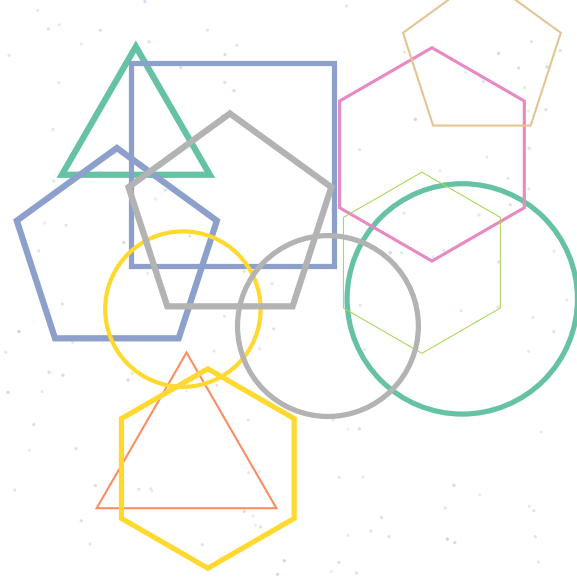[{"shape": "triangle", "thickness": 3, "radius": 0.74, "center": [0.235, 0.77]}, {"shape": "circle", "thickness": 2.5, "radius": 1.0, "center": [0.8, 0.482]}, {"shape": "triangle", "thickness": 1, "radius": 0.9, "center": [0.323, 0.209]}, {"shape": "pentagon", "thickness": 3, "radius": 0.91, "center": [0.202, 0.561]}, {"shape": "square", "thickness": 2.5, "radius": 0.88, "center": [0.402, 0.714]}, {"shape": "hexagon", "thickness": 1.5, "radius": 0.92, "center": [0.748, 0.732]}, {"shape": "hexagon", "thickness": 0.5, "radius": 0.78, "center": [0.731, 0.544]}, {"shape": "circle", "thickness": 2, "radius": 0.67, "center": [0.317, 0.464]}, {"shape": "hexagon", "thickness": 2.5, "radius": 0.86, "center": [0.36, 0.188]}, {"shape": "pentagon", "thickness": 1, "radius": 0.72, "center": [0.834, 0.898]}, {"shape": "pentagon", "thickness": 3, "radius": 0.92, "center": [0.398, 0.618]}, {"shape": "circle", "thickness": 2.5, "radius": 0.78, "center": [0.568, 0.435]}]